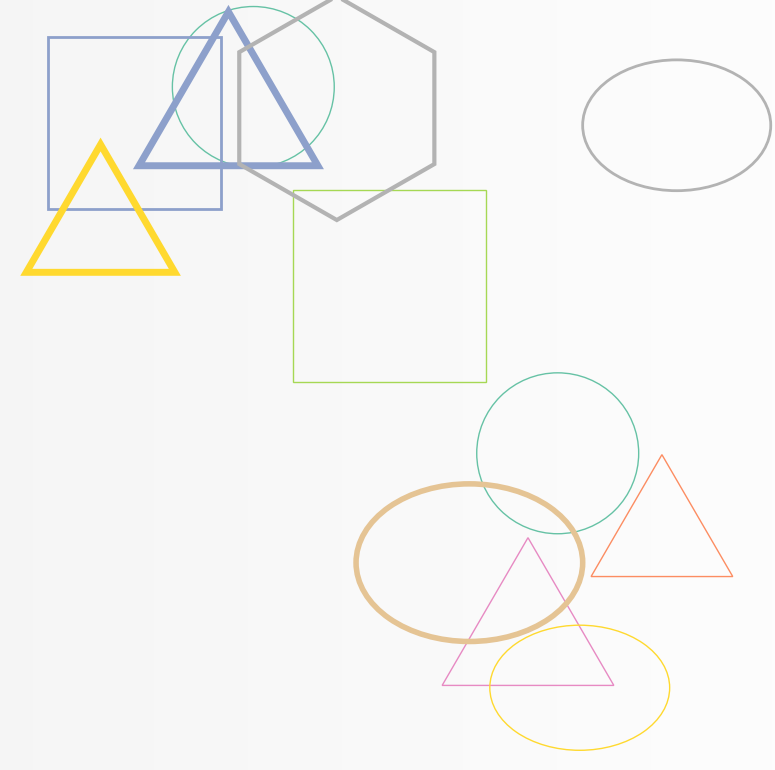[{"shape": "circle", "thickness": 0.5, "radius": 0.52, "center": [0.327, 0.887]}, {"shape": "circle", "thickness": 0.5, "radius": 0.52, "center": [0.72, 0.411]}, {"shape": "triangle", "thickness": 0.5, "radius": 0.53, "center": [0.854, 0.304]}, {"shape": "triangle", "thickness": 2.5, "radius": 0.67, "center": [0.295, 0.851]}, {"shape": "square", "thickness": 1, "radius": 0.56, "center": [0.174, 0.84]}, {"shape": "triangle", "thickness": 0.5, "radius": 0.64, "center": [0.681, 0.174]}, {"shape": "square", "thickness": 0.5, "radius": 0.62, "center": [0.502, 0.629]}, {"shape": "oval", "thickness": 0.5, "radius": 0.58, "center": [0.748, 0.107]}, {"shape": "triangle", "thickness": 2.5, "radius": 0.55, "center": [0.13, 0.702]}, {"shape": "oval", "thickness": 2, "radius": 0.73, "center": [0.606, 0.269]}, {"shape": "hexagon", "thickness": 1.5, "radius": 0.73, "center": [0.435, 0.86]}, {"shape": "oval", "thickness": 1, "radius": 0.61, "center": [0.873, 0.837]}]